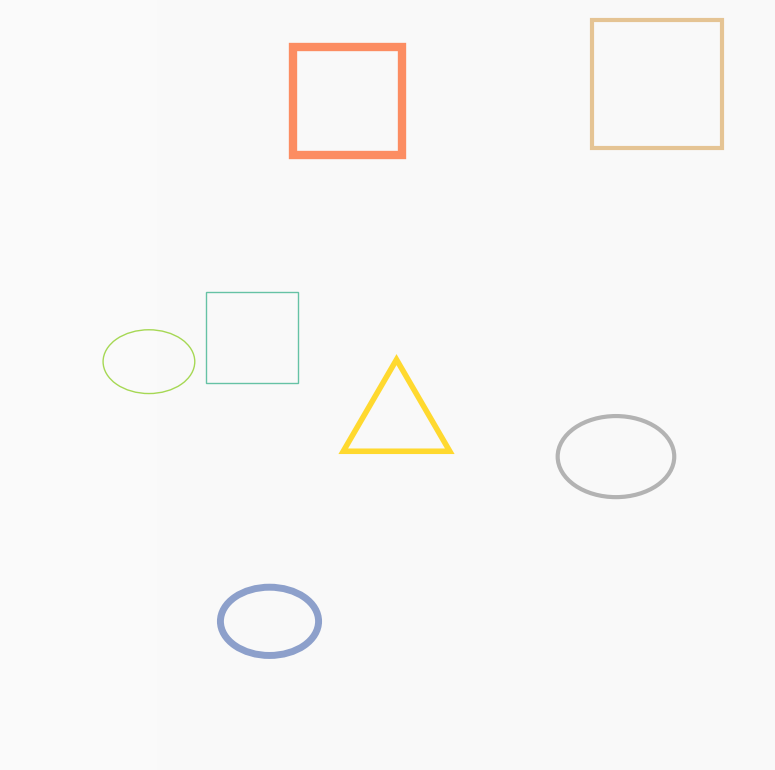[{"shape": "square", "thickness": 0.5, "radius": 0.29, "center": [0.325, 0.562]}, {"shape": "square", "thickness": 3, "radius": 0.35, "center": [0.448, 0.869]}, {"shape": "oval", "thickness": 2.5, "radius": 0.32, "center": [0.348, 0.193]}, {"shape": "oval", "thickness": 0.5, "radius": 0.3, "center": [0.192, 0.53]}, {"shape": "triangle", "thickness": 2, "radius": 0.4, "center": [0.512, 0.454]}, {"shape": "square", "thickness": 1.5, "radius": 0.42, "center": [0.847, 0.891]}, {"shape": "oval", "thickness": 1.5, "radius": 0.38, "center": [0.795, 0.407]}]